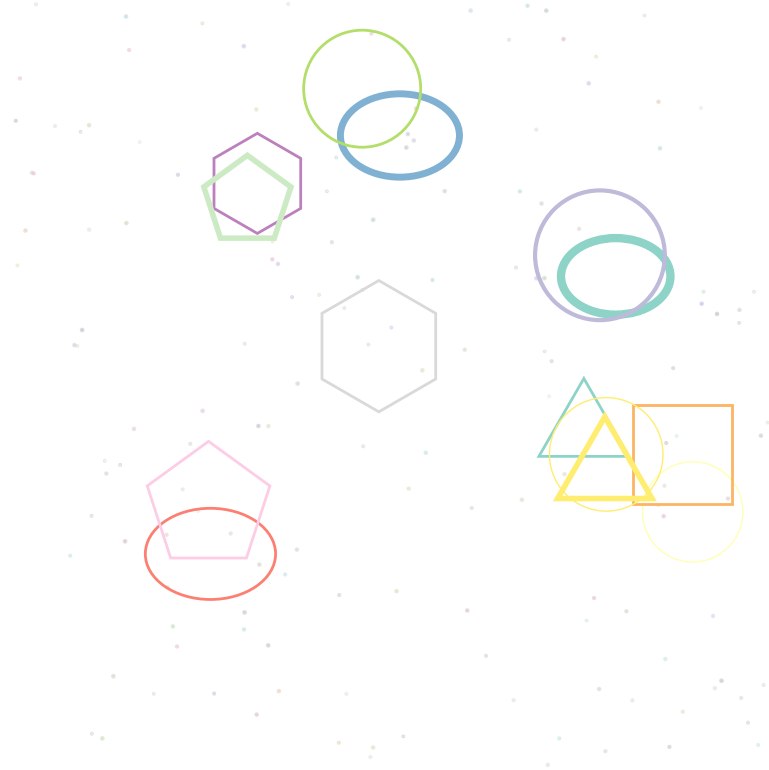[{"shape": "triangle", "thickness": 1, "radius": 0.34, "center": [0.758, 0.441]}, {"shape": "oval", "thickness": 3, "radius": 0.36, "center": [0.8, 0.641]}, {"shape": "circle", "thickness": 0.5, "radius": 0.33, "center": [0.9, 0.335]}, {"shape": "circle", "thickness": 1.5, "radius": 0.42, "center": [0.779, 0.668]}, {"shape": "oval", "thickness": 1, "radius": 0.42, "center": [0.273, 0.281]}, {"shape": "oval", "thickness": 2.5, "radius": 0.39, "center": [0.519, 0.824]}, {"shape": "square", "thickness": 1, "radius": 0.32, "center": [0.886, 0.41]}, {"shape": "circle", "thickness": 1, "radius": 0.38, "center": [0.47, 0.885]}, {"shape": "pentagon", "thickness": 1, "radius": 0.42, "center": [0.271, 0.343]}, {"shape": "hexagon", "thickness": 1, "radius": 0.43, "center": [0.492, 0.55]}, {"shape": "hexagon", "thickness": 1, "radius": 0.33, "center": [0.334, 0.762]}, {"shape": "pentagon", "thickness": 2, "radius": 0.3, "center": [0.321, 0.739]}, {"shape": "triangle", "thickness": 2, "radius": 0.35, "center": [0.785, 0.388]}, {"shape": "circle", "thickness": 0.5, "radius": 0.37, "center": [0.787, 0.41]}]